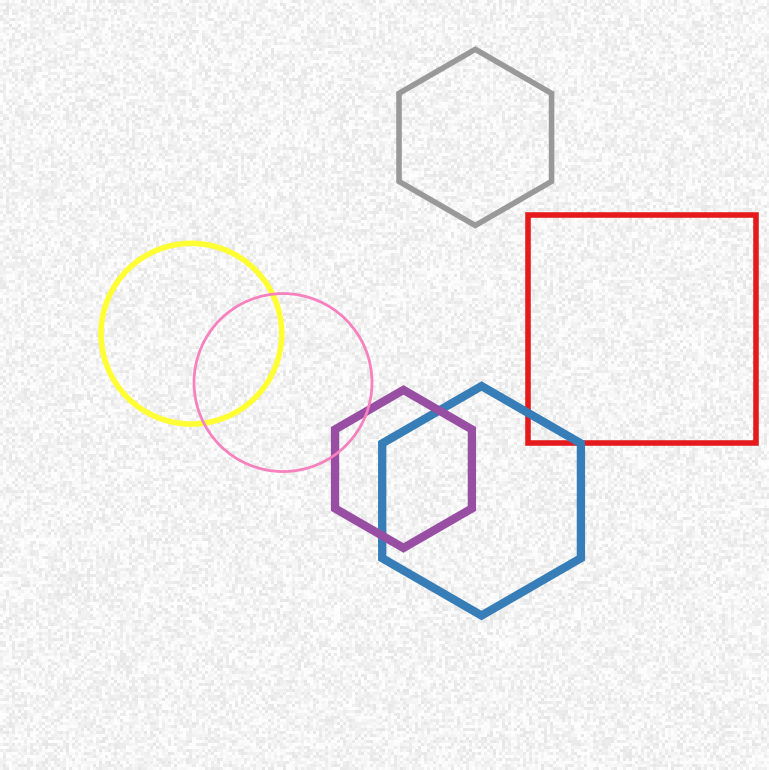[{"shape": "square", "thickness": 2, "radius": 0.74, "center": [0.834, 0.572]}, {"shape": "hexagon", "thickness": 3, "radius": 0.75, "center": [0.625, 0.35]}, {"shape": "hexagon", "thickness": 3, "radius": 0.51, "center": [0.524, 0.391]}, {"shape": "circle", "thickness": 2, "radius": 0.59, "center": [0.249, 0.567]}, {"shape": "circle", "thickness": 1, "radius": 0.58, "center": [0.368, 0.503]}, {"shape": "hexagon", "thickness": 2, "radius": 0.57, "center": [0.617, 0.822]}]